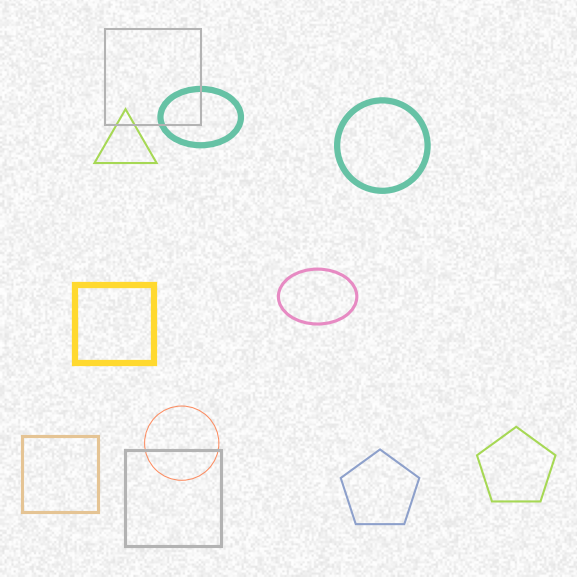[{"shape": "oval", "thickness": 3, "radius": 0.35, "center": [0.348, 0.796]}, {"shape": "circle", "thickness": 3, "radius": 0.39, "center": [0.662, 0.747]}, {"shape": "circle", "thickness": 0.5, "radius": 0.32, "center": [0.315, 0.232]}, {"shape": "pentagon", "thickness": 1, "radius": 0.36, "center": [0.658, 0.149]}, {"shape": "oval", "thickness": 1.5, "radius": 0.34, "center": [0.55, 0.486]}, {"shape": "triangle", "thickness": 1, "radius": 0.31, "center": [0.217, 0.748]}, {"shape": "pentagon", "thickness": 1, "radius": 0.36, "center": [0.894, 0.189]}, {"shape": "square", "thickness": 3, "radius": 0.34, "center": [0.198, 0.438]}, {"shape": "square", "thickness": 1.5, "radius": 0.33, "center": [0.103, 0.178]}, {"shape": "square", "thickness": 1.5, "radius": 0.42, "center": [0.299, 0.136]}, {"shape": "square", "thickness": 1, "radius": 0.42, "center": [0.265, 0.866]}]